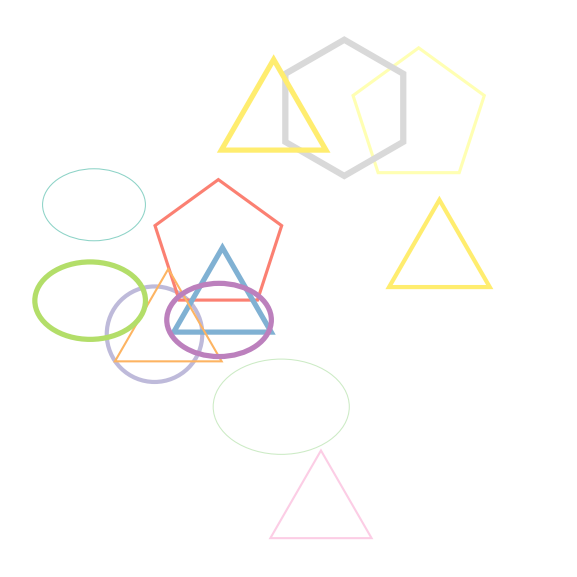[{"shape": "oval", "thickness": 0.5, "radius": 0.45, "center": [0.163, 0.645]}, {"shape": "pentagon", "thickness": 1.5, "radius": 0.6, "center": [0.725, 0.797]}, {"shape": "circle", "thickness": 2, "radius": 0.41, "center": [0.268, 0.42]}, {"shape": "pentagon", "thickness": 1.5, "radius": 0.58, "center": [0.378, 0.573]}, {"shape": "triangle", "thickness": 2.5, "radius": 0.49, "center": [0.385, 0.473]}, {"shape": "triangle", "thickness": 1, "radius": 0.53, "center": [0.291, 0.427]}, {"shape": "oval", "thickness": 2.5, "radius": 0.48, "center": [0.156, 0.479]}, {"shape": "triangle", "thickness": 1, "radius": 0.51, "center": [0.556, 0.118]}, {"shape": "hexagon", "thickness": 3, "radius": 0.59, "center": [0.596, 0.812]}, {"shape": "oval", "thickness": 2.5, "radius": 0.45, "center": [0.379, 0.445]}, {"shape": "oval", "thickness": 0.5, "radius": 0.59, "center": [0.487, 0.295]}, {"shape": "triangle", "thickness": 2.5, "radius": 0.52, "center": [0.474, 0.792]}, {"shape": "triangle", "thickness": 2, "radius": 0.5, "center": [0.761, 0.552]}]